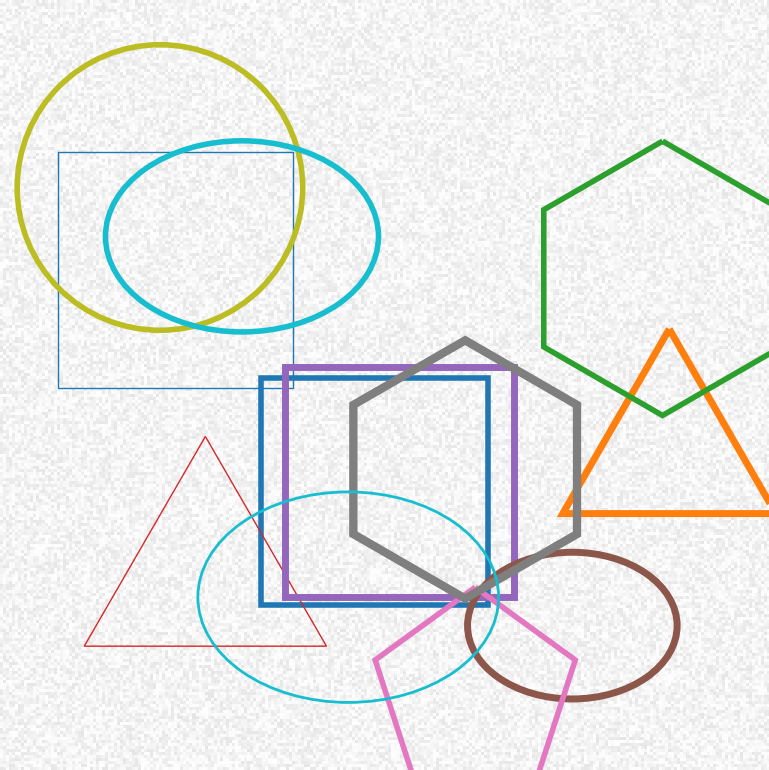[{"shape": "square", "thickness": 0.5, "radius": 0.77, "center": [0.228, 0.65]}, {"shape": "square", "thickness": 2, "radius": 0.74, "center": [0.486, 0.362]}, {"shape": "triangle", "thickness": 2.5, "radius": 0.8, "center": [0.869, 0.413]}, {"shape": "hexagon", "thickness": 2, "radius": 0.89, "center": [0.86, 0.639]}, {"shape": "triangle", "thickness": 0.5, "radius": 0.91, "center": [0.267, 0.252]}, {"shape": "square", "thickness": 2.5, "radius": 0.75, "center": [0.519, 0.374]}, {"shape": "oval", "thickness": 2.5, "radius": 0.68, "center": [0.743, 0.188]}, {"shape": "pentagon", "thickness": 2, "radius": 0.68, "center": [0.617, 0.101]}, {"shape": "hexagon", "thickness": 3, "radius": 0.84, "center": [0.604, 0.39]}, {"shape": "circle", "thickness": 2, "radius": 0.93, "center": [0.208, 0.757]}, {"shape": "oval", "thickness": 2, "radius": 0.89, "center": [0.314, 0.693]}, {"shape": "oval", "thickness": 1, "radius": 0.98, "center": [0.452, 0.224]}]